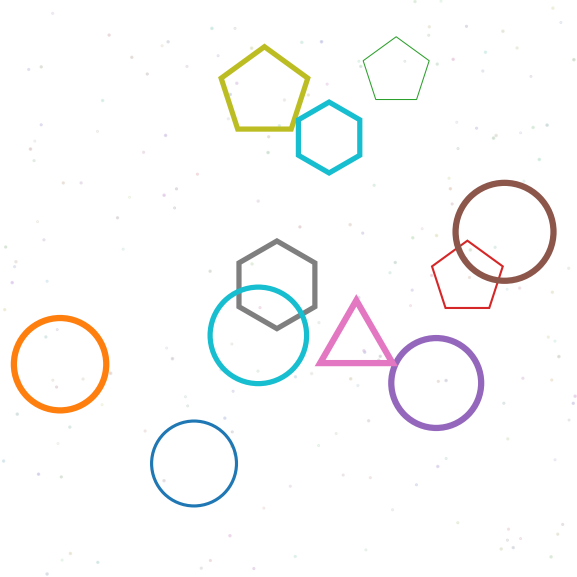[{"shape": "circle", "thickness": 1.5, "radius": 0.37, "center": [0.336, 0.197]}, {"shape": "circle", "thickness": 3, "radius": 0.4, "center": [0.104, 0.368]}, {"shape": "pentagon", "thickness": 0.5, "radius": 0.3, "center": [0.686, 0.875]}, {"shape": "pentagon", "thickness": 1, "radius": 0.32, "center": [0.809, 0.518]}, {"shape": "circle", "thickness": 3, "radius": 0.39, "center": [0.755, 0.336]}, {"shape": "circle", "thickness": 3, "radius": 0.42, "center": [0.874, 0.598]}, {"shape": "triangle", "thickness": 3, "radius": 0.36, "center": [0.617, 0.407]}, {"shape": "hexagon", "thickness": 2.5, "radius": 0.38, "center": [0.48, 0.506]}, {"shape": "pentagon", "thickness": 2.5, "radius": 0.39, "center": [0.458, 0.839]}, {"shape": "circle", "thickness": 2.5, "radius": 0.42, "center": [0.447, 0.418]}, {"shape": "hexagon", "thickness": 2.5, "radius": 0.31, "center": [0.57, 0.761]}]